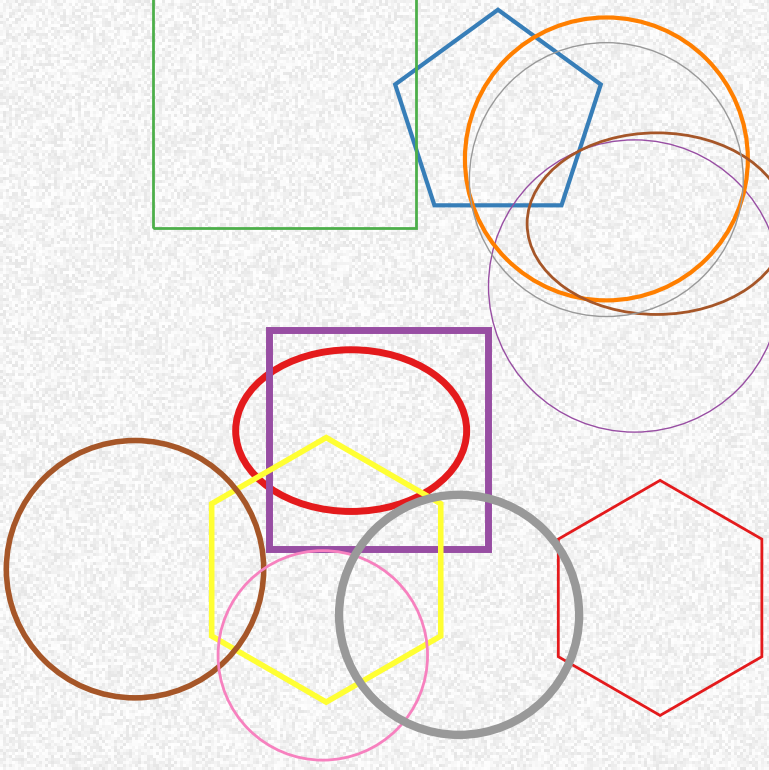[{"shape": "oval", "thickness": 2.5, "radius": 0.75, "center": [0.456, 0.441]}, {"shape": "hexagon", "thickness": 1, "radius": 0.76, "center": [0.857, 0.223]}, {"shape": "pentagon", "thickness": 1.5, "radius": 0.7, "center": [0.647, 0.847]}, {"shape": "square", "thickness": 1, "radius": 0.85, "center": [0.369, 0.875]}, {"shape": "circle", "thickness": 0.5, "radius": 0.95, "center": [0.824, 0.629]}, {"shape": "square", "thickness": 2.5, "radius": 0.71, "center": [0.492, 0.429]}, {"shape": "circle", "thickness": 1.5, "radius": 0.92, "center": [0.788, 0.794]}, {"shape": "hexagon", "thickness": 2, "radius": 0.86, "center": [0.424, 0.26]}, {"shape": "circle", "thickness": 2, "radius": 0.84, "center": [0.175, 0.261]}, {"shape": "oval", "thickness": 1, "radius": 0.84, "center": [0.853, 0.71]}, {"shape": "circle", "thickness": 1, "radius": 0.68, "center": [0.419, 0.149]}, {"shape": "circle", "thickness": 0.5, "radius": 0.89, "center": [0.787, 0.767]}, {"shape": "circle", "thickness": 3, "radius": 0.78, "center": [0.596, 0.202]}]